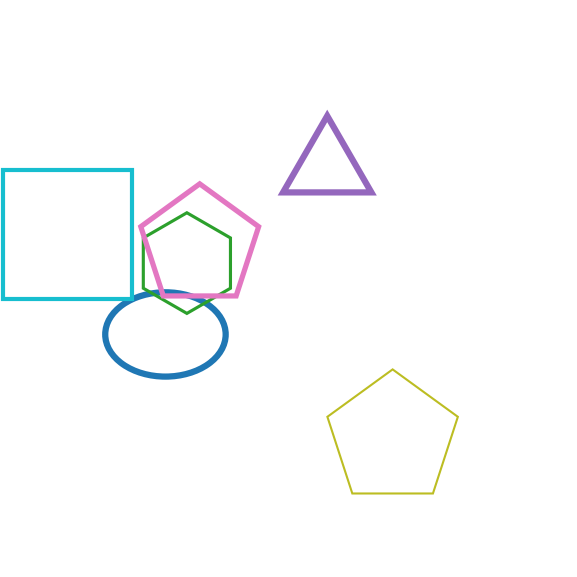[{"shape": "oval", "thickness": 3, "radius": 0.52, "center": [0.286, 0.42]}, {"shape": "hexagon", "thickness": 1.5, "radius": 0.44, "center": [0.324, 0.544]}, {"shape": "triangle", "thickness": 3, "radius": 0.44, "center": [0.567, 0.71]}, {"shape": "pentagon", "thickness": 2.5, "radius": 0.54, "center": [0.346, 0.573]}, {"shape": "pentagon", "thickness": 1, "radius": 0.59, "center": [0.68, 0.241]}, {"shape": "square", "thickness": 2, "radius": 0.56, "center": [0.117, 0.593]}]